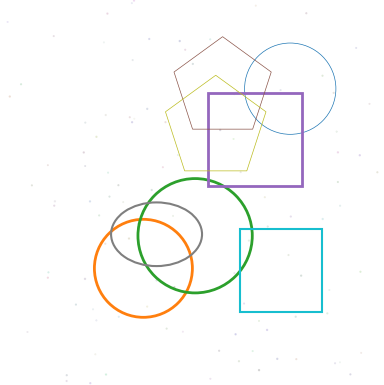[{"shape": "circle", "thickness": 0.5, "radius": 0.59, "center": [0.754, 0.77]}, {"shape": "circle", "thickness": 2, "radius": 0.64, "center": [0.372, 0.303]}, {"shape": "circle", "thickness": 2, "radius": 0.74, "center": [0.507, 0.388]}, {"shape": "square", "thickness": 2, "radius": 0.61, "center": [0.663, 0.638]}, {"shape": "pentagon", "thickness": 0.5, "radius": 0.66, "center": [0.578, 0.772]}, {"shape": "oval", "thickness": 1.5, "radius": 0.59, "center": [0.407, 0.392]}, {"shape": "pentagon", "thickness": 0.5, "radius": 0.69, "center": [0.56, 0.667]}, {"shape": "square", "thickness": 1.5, "radius": 0.54, "center": [0.73, 0.298]}]